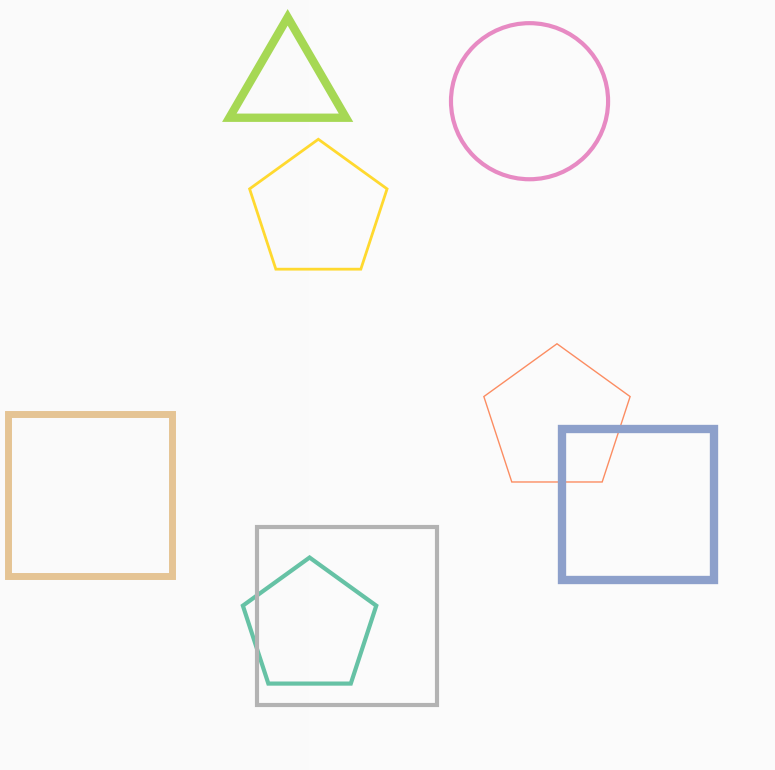[{"shape": "pentagon", "thickness": 1.5, "radius": 0.45, "center": [0.399, 0.185]}, {"shape": "pentagon", "thickness": 0.5, "radius": 0.5, "center": [0.719, 0.454]}, {"shape": "square", "thickness": 3, "radius": 0.49, "center": [0.823, 0.345]}, {"shape": "circle", "thickness": 1.5, "radius": 0.51, "center": [0.683, 0.869]}, {"shape": "triangle", "thickness": 3, "radius": 0.43, "center": [0.371, 0.891]}, {"shape": "pentagon", "thickness": 1, "radius": 0.47, "center": [0.411, 0.726]}, {"shape": "square", "thickness": 2.5, "radius": 0.53, "center": [0.116, 0.357]}, {"shape": "square", "thickness": 1.5, "radius": 0.58, "center": [0.448, 0.2]}]